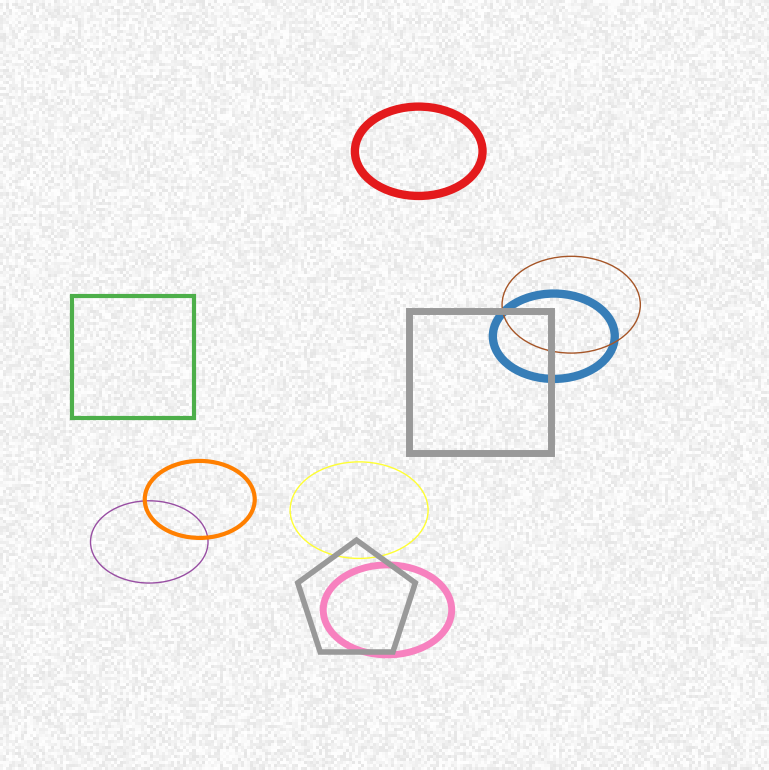[{"shape": "oval", "thickness": 3, "radius": 0.41, "center": [0.544, 0.804]}, {"shape": "oval", "thickness": 3, "radius": 0.4, "center": [0.719, 0.563]}, {"shape": "square", "thickness": 1.5, "radius": 0.4, "center": [0.172, 0.536]}, {"shape": "oval", "thickness": 0.5, "radius": 0.38, "center": [0.194, 0.296]}, {"shape": "oval", "thickness": 1.5, "radius": 0.36, "center": [0.259, 0.351]}, {"shape": "oval", "thickness": 0.5, "radius": 0.45, "center": [0.466, 0.337]}, {"shape": "oval", "thickness": 0.5, "radius": 0.45, "center": [0.742, 0.604]}, {"shape": "oval", "thickness": 2.5, "radius": 0.42, "center": [0.503, 0.208]}, {"shape": "square", "thickness": 2.5, "radius": 0.46, "center": [0.623, 0.504]}, {"shape": "pentagon", "thickness": 2, "radius": 0.4, "center": [0.463, 0.218]}]